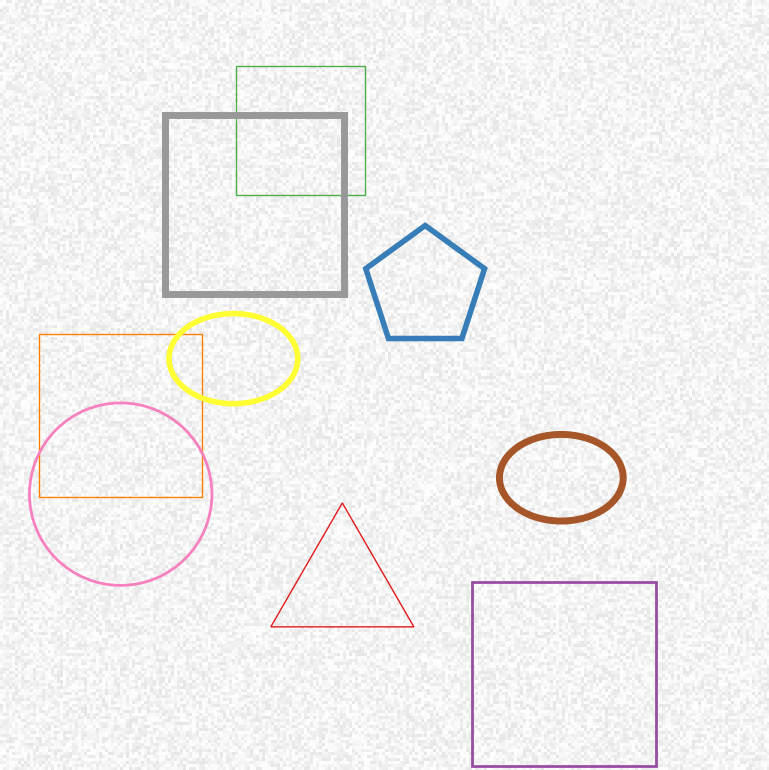[{"shape": "triangle", "thickness": 0.5, "radius": 0.54, "center": [0.445, 0.24]}, {"shape": "pentagon", "thickness": 2, "radius": 0.41, "center": [0.552, 0.626]}, {"shape": "square", "thickness": 0.5, "radius": 0.42, "center": [0.39, 0.831]}, {"shape": "square", "thickness": 1, "radius": 0.6, "center": [0.732, 0.125]}, {"shape": "square", "thickness": 0.5, "radius": 0.53, "center": [0.156, 0.46]}, {"shape": "oval", "thickness": 2, "radius": 0.42, "center": [0.303, 0.534]}, {"shape": "oval", "thickness": 2.5, "radius": 0.4, "center": [0.729, 0.38]}, {"shape": "circle", "thickness": 1, "radius": 0.59, "center": [0.157, 0.358]}, {"shape": "square", "thickness": 2.5, "radius": 0.58, "center": [0.33, 0.735]}]